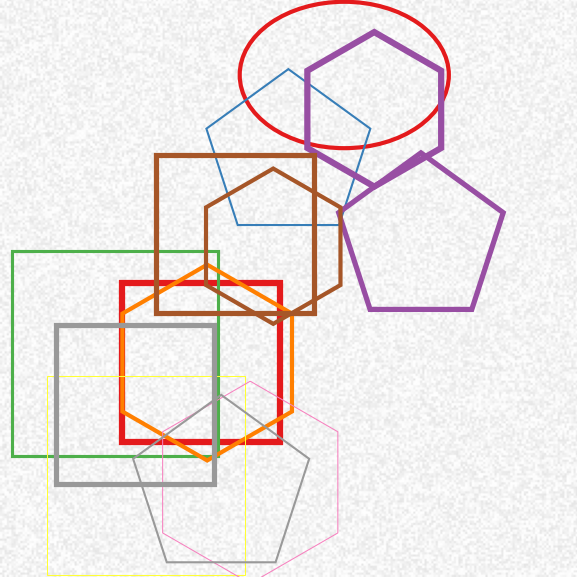[{"shape": "oval", "thickness": 2, "radius": 0.91, "center": [0.596, 0.869]}, {"shape": "square", "thickness": 3, "radius": 0.69, "center": [0.348, 0.371]}, {"shape": "pentagon", "thickness": 1, "radius": 0.75, "center": [0.499, 0.73]}, {"shape": "square", "thickness": 1.5, "radius": 0.89, "center": [0.199, 0.387]}, {"shape": "hexagon", "thickness": 3, "radius": 0.67, "center": [0.648, 0.81]}, {"shape": "pentagon", "thickness": 2.5, "radius": 0.75, "center": [0.729, 0.585]}, {"shape": "hexagon", "thickness": 2, "radius": 0.85, "center": [0.359, 0.371]}, {"shape": "square", "thickness": 0.5, "radius": 0.86, "center": [0.253, 0.176]}, {"shape": "hexagon", "thickness": 2, "radius": 0.67, "center": [0.473, 0.573]}, {"shape": "square", "thickness": 2.5, "radius": 0.68, "center": [0.408, 0.594]}, {"shape": "hexagon", "thickness": 0.5, "radius": 0.88, "center": [0.433, 0.164]}, {"shape": "square", "thickness": 2.5, "radius": 0.69, "center": [0.234, 0.299]}, {"shape": "pentagon", "thickness": 1, "radius": 0.8, "center": [0.383, 0.155]}]